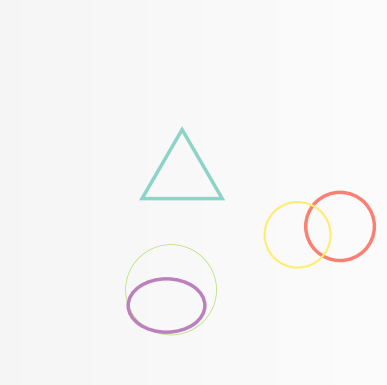[{"shape": "triangle", "thickness": 2.5, "radius": 0.6, "center": [0.47, 0.544]}, {"shape": "circle", "thickness": 2.5, "radius": 0.44, "center": [0.878, 0.412]}, {"shape": "circle", "thickness": 0.5, "radius": 0.59, "center": [0.441, 0.247]}, {"shape": "oval", "thickness": 2.5, "radius": 0.49, "center": [0.43, 0.206]}, {"shape": "circle", "thickness": 1.5, "radius": 0.43, "center": [0.768, 0.39]}]